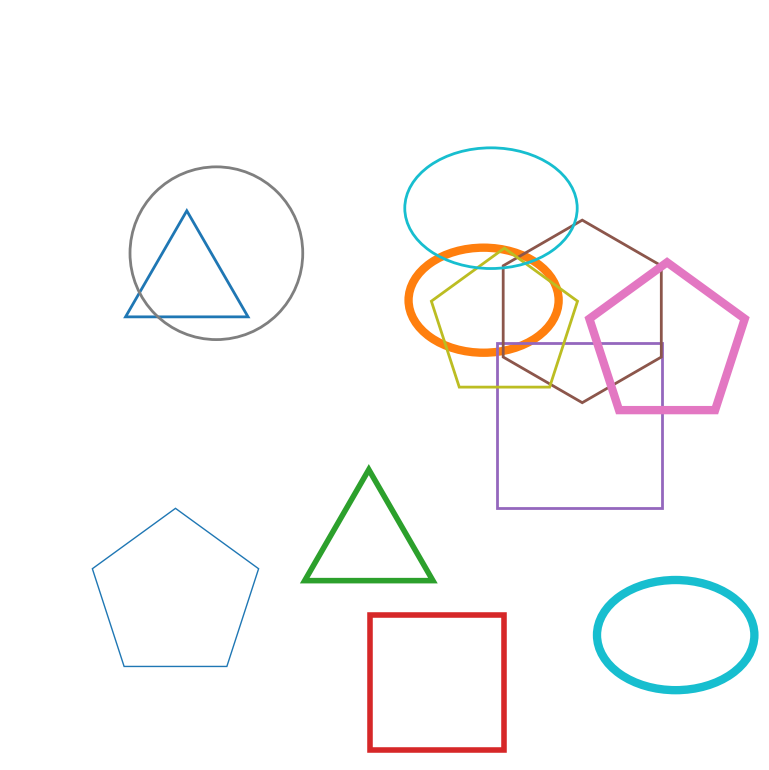[{"shape": "pentagon", "thickness": 0.5, "radius": 0.57, "center": [0.228, 0.226]}, {"shape": "triangle", "thickness": 1, "radius": 0.46, "center": [0.243, 0.634]}, {"shape": "oval", "thickness": 3, "radius": 0.49, "center": [0.628, 0.61]}, {"shape": "triangle", "thickness": 2, "radius": 0.48, "center": [0.479, 0.294]}, {"shape": "square", "thickness": 2, "radius": 0.44, "center": [0.567, 0.114]}, {"shape": "square", "thickness": 1, "radius": 0.54, "center": [0.753, 0.447]}, {"shape": "hexagon", "thickness": 1, "radius": 0.59, "center": [0.756, 0.596]}, {"shape": "pentagon", "thickness": 3, "radius": 0.53, "center": [0.866, 0.553]}, {"shape": "circle", "thickness": 1, "radius": 0.56, "center": [0.281, 0.671]}, {"shape": "pentagon", "thickness": 1, "radius": 0.5, "center": [0.655, 0.578]}, {"shape": "oval", "thickness": 1, "radius": 0.56, "center": [0.638, 0.73]}, {"shape": "oval", "thickness": 3, "radius": 0.51, "center": [0.878, 0.175]}]